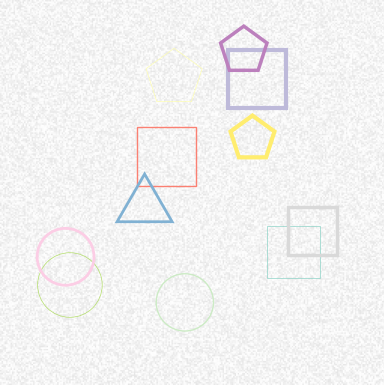[{"shape": "square", "thickness": 0.5, "radius": 0.34, "center": [0.762, 0.345]}, {"shape": "pentagon", "thickness": 0.5, "radius": 0.38, "center": [0.452, 0.798]}, {"shape": "square", "thickness": 3, "radius": 0.38, "center": [0.667, 0.795]}, {"shape": "square", "thickness": 1, "radius": 0.38, "center": [0.433, 0.594]}, {"shape": "triangle", "thickness": 2, "radius": 0.41, "center": [0.376, 0.465]}, {"shape": "circle", "thickness": 0.5, "radius": 0.42, "center": [0.182, 0.26]}, {"shape": "circle", "thickness": 2, "radius": 0.37, "center": [0.17, 0.333]}, {"shape": "square", "thickness": 2.5, "radius": 0.31, "center": [0.812, 0.4]}, {"shape": "pentagon", "thickness": 2.5, "radius": 0.32, "center": [0.633, 0.869]}, {"shape": "circle", "thickness": 1, "radius": 0.37, "center": [0.48, 0.215]}, {"shape": "pentagon", "thickness": 3, "radius": 0.3, "center": [0.656, 0.64]}]